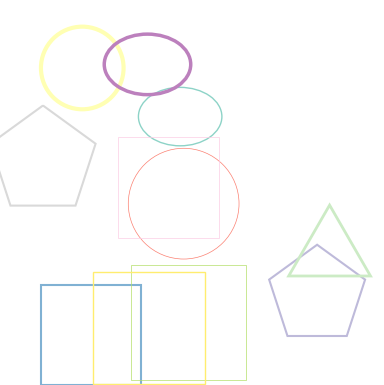[{"shape": "oval", "thickness": 1, "radius": 0.54, "center": [0.468, 0.697]}, {"shape": "circle", "thickness": 3, "radius": 0.54, "center": [0.214, 0.823]}, {"shape": "pentagon", "thickness": 1.5, "radius": 0.66, "center": [0.824, 0.233]}, {"shape": "circle", "thickness": 0.5, "radius": 0.72, "center": [0.477, 0.471]}, {"shape": "square", "thickness": 1.5, "radius": 0.65, "center": [0.236, 0.13]}, {"shape": "square", "thickness": 0.5, "radius": 0.74, "center": [0.489, 0.162]}, {"shape": "square", "thickness": 0.5, "radius": 0.65, "center": [0.437, 0.512]}, {"shape": "pentagon", "thickness": 1.5, "radius": 0.72, "center": [0.112, 0.582]}, {"shape": "oval", "thickness": 2.5, "radius": 0.56, "center": [0.383, 0.833]}, {"shape": "triangle", "thickness": 2, "radius": 0.61, "center": [0.856, 0.344]}, {"shape": "square", "thickness": 1, "radius": 0.73, "center": [0.386, 0.149]}]